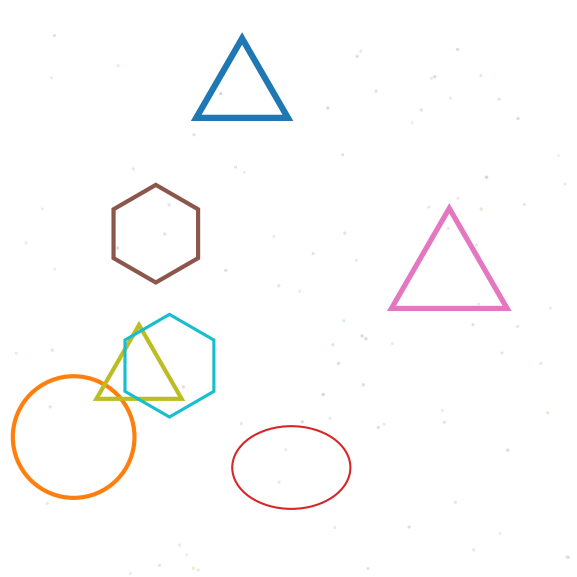[{"shape": "triangle", "thickness": 3, "radius": 0.46, "center": [0.419, 0.841]}, {"shape": "circle", "thickness": 2, "radius": 0.53, "center": [0.128, 0.242]}, {"shape": "oval", "thickness": 1, "radius": 0.51, "center": [0.504, 0.19]}, {"shape": "hexagon", "thickness": 2, "radius": 0.42, "center": [0.27, 0.594]}, {"shape": "triangle", "thickness": 2.5, "radius": 0.58, "center": [0.778, 0.523]}, {"shape": "triangle", "thickness": 2, "radius": 0.43, "center": [0.241, 0.351]}, {"shape": "hexagon", "thickness": 1.5, "radius": 0.44, "center": [0.293, 0.366]}]